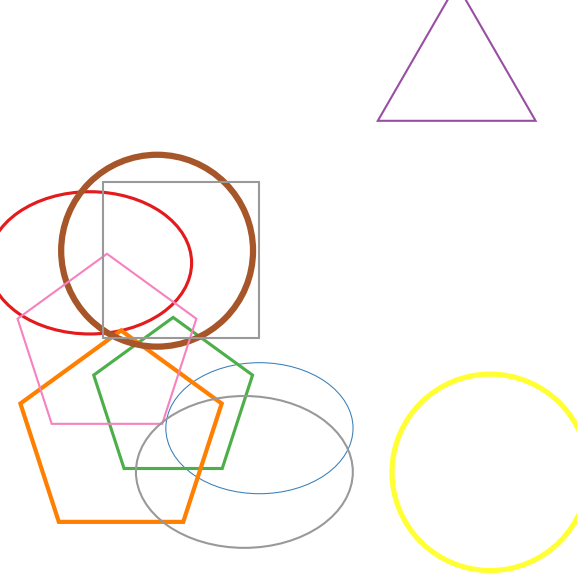[{"shape": "oval", "thickness": 1.5, "radius": 0.88, "center": [0.156, 0.544]}, {"shape": "oval", "thickness": 0.5, "radius": 0.81, "center": [0.449, 0.258]}, {"shape": "pentagon", "thickness": 1.5, "radius": 0.72, "center": [0.3, 0.305]}, {"shape": "triangle", "thickness": 1, "radius": 0.79, "center": [0.791, 0.869]}, {"shape": "pentagon", "thickness": 2, "radius": 0.92, "center": [0.21, 0.244]}, {"shape": "circle", "thickness": 2.5, "radius": 0.85, "center": [0.849, 0.181]}, {"shape": "circle", "thickness": 3, "radius": 0.83, "center": [0.272, 0.565]}, {"shape": "pentagon", "thickness": 1, "radius": 0.81, "center": [0.185, 0.397]}, {"shape": "oval", "thickness": 1, "radius": 0.94, "center": [0.423, 0.182]}, {"shape": "square", "thickness": 1, "radius": 0.67, "center": [0.314, 0.549]}]